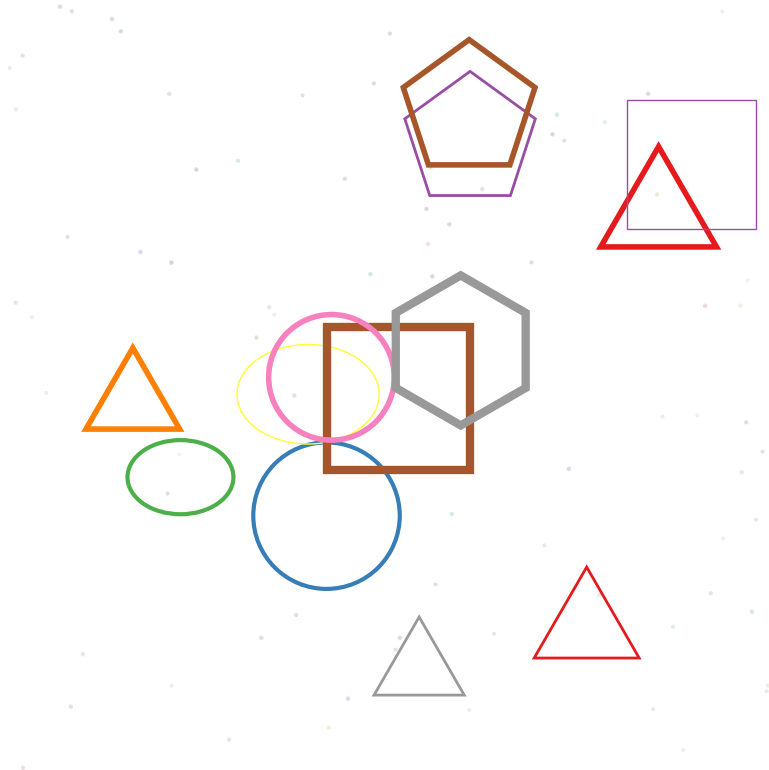[{"shape": "triangle", "thickness": 2, "radius": 0.43, "center": [0.855, 0.723]}, {"shape": "triangle", "thickness": 1, "radius": 0.39, "center": [0.762, 0.185]}, {"shape": "circle", "thickness": 1.5, "radius": 0.48, "center": [0.424, 0.33]}, {"shape": "oval", "thickness": 1.5, "radius": 0.34, "center": [0.234, 0.38]}, {"shape": "pentagon", "thickness": 1, "radius": 0.45, "center": [0.61, 0.818]}, {"shape": "square", "thickness": 0.5, "radius": 0.42, "center": [0.898, 0.786]}, {"shape": "triangle", "thickness": 2, "radius": 0.35, "center": [0.173, 0.478]}, {"shape": "oval", "thickness": 0.5, "radius": 0.46, "center": [0.4, 0.488]}, {"shape": "square", "thickness": 3, "radius": 0.47, "center": [0.517, 0.482]}, {"shape": "pentagon", "thickness": 2, "radius": 0.45, "center": [0.609, 0.859]}, {"shape": "circle", "thickness": 2, "radius": 0.41, "center": [0.43, 0.51]}, {"shape": "triangle", "thickness": 1, "radius": 0.34, "center": [0.544, 0.131]}, {"shape": "hexagon", "thickness": 3, "radius": 0.49, "center": [0.598, 0.545]}]